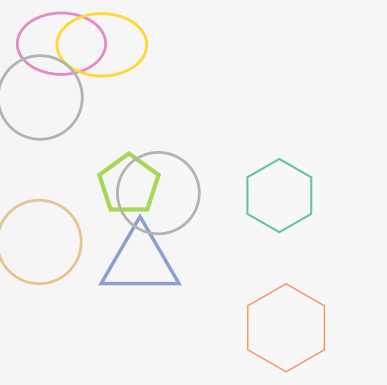[{"shape": "hexagon", "thickness": 1.5, "radius": 0.48, "center": [0.721, 0.492]}, {"shape": "hexagon", "thickness": 1, "radius": 0.57, "center": [0.738, 0.149]}, {"shape": "triangle", "thickness": 2.5, "radius": 0.58, "center": [0.361, 0.322]}, {"shape": "oval", "thickness": 2, "radius": 0.57, "center": [0.159, 0.886]}, {"shape": "pentagon", "thickness": 3, "radius": 0.4, "center": [0.333, 0.521]}, {"shape": "oval", "thickness": 2, "radius": 0.58, "center": [0.263, 0.884]}, {"shape": "circle", "thickness": 2, "radius": 0.54, "center": [0.101, 0.372]}, {"shape": "circle", "thickness": 2, "radius": 0.54, "center": [0.104, 0.747]}, {"shape": "circle", "thickness": 2, "radius": 0.53, "center": [0.409, 0.498]}]